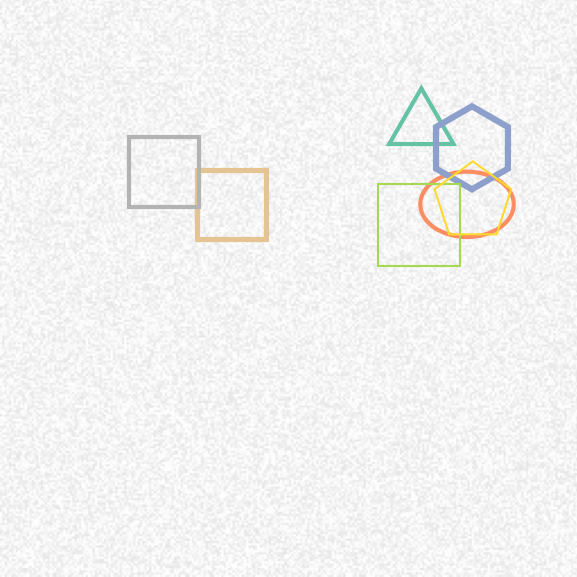[{"shape": "triangle", "thickness": 2, "radius": 0.32, "center": [0.73, 0.782]}, {"shape": "oval", "thickness": 2, "radius": 0.4, "center": [0.809, 0.645]}, {"shape": "hexagon", "thickness": 3, "radius": 0.36, "center": [0.817, 0.743]}, {"shape": "square", "thickness": 1, "radius": 0.35, "center": [0.725, 0.61]}, {"shape": "pentagon", "thickness": 1, "radius": 0.35, "center": [0.819, 0.65]}, {"shape": "square", "thickness": 2.5, "radius": 0.3, "center": [0.401, 0.645]}, {"shape": "square", "thickness": 2, "radius": 0.3, "center": [0.284, 0.701]}]